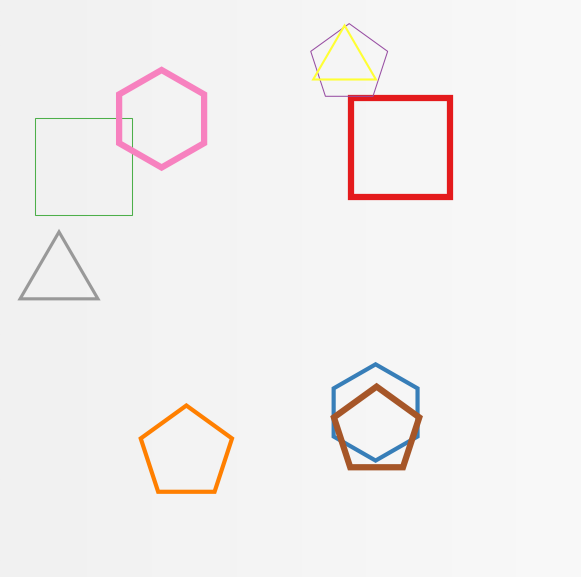[{"shape": "square", "thickness": 3, "radius": 0.43, "center": [0.689, 0.743]}, {"shape": "hexagon", "thickness": 2, "radius": 0.42, "center": [0.646, 0.285]}, {"shape": "square", "thickness": 0.5, "radius": 0.42, "center": [0.143, 0.711]}, {"shape": "pentagon", "thickness": 0.5, "radius": 0.35, "center": [0.601, 0.889]}, {"shape": "pentagon", "thickness": 2, "radius": 0.41, "center": [0.321, 0.214]}, {"shape": "triangle", "thickness": 1, "radius": 0.31, "center": [0.593, 0.893]}, {"shape": "pentagon", "thickness": 3, "radius": 0.39, "center": [0.648, 0.252]}, {"shape": "hexagon", "thickness": 3, "radius": 0.42, "center": [0.278, 0.793]}, {"shape": "triangle", "thickness": 1.5, "radius": 0.39, "center": [0.102, 0.52]}]